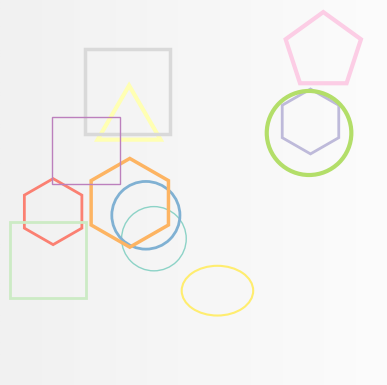[{"shape": "circle", "thickness": 1, "radius": 0.42, "center": [0.397, 0.38]}, {"shape": "triangle", "thickness": 3, "radius": 0.47, "center": [0.333, 0.684]}, {"shape": "hexagon", "thickness": 2, "radius": 0.42, "center": [0.801, 0.685]}, {"shape": "hexagon", "thickness": 2, "radius": 0.43, "center": [0.137, 0.45]}, {"shape": "circle", "thickness": 2, "radius": 0.44, "center": [0.376, 0.441]}, {"shape": "hexagon", "thickness": 2.5, "radius": 0.58, "center": [0.335, 0.473]}, {"shape": "circle", "thickness": 3, "radius": 0.55, "center": [0.798, 0.655]}, {"shape": "pentagon", "thickness": 3, "radius": 0.51, "center": [0.834, 0.866]}, {"shape": "square", "thickness": 2.5, "radius": 0.55, "center": [0.329, 0.762]}, {"shape": "square", "thickness": 1, "radius": 0.44, "center": [0.222, 0.609]}, {"shape": "square", "thickness": 2, "radius": 0.49, "center": [0.123, 0.325]}, {"shape": "oval", "thickness": 1.5, "radius": 0.46, "center": [0.561, 0.245]}]